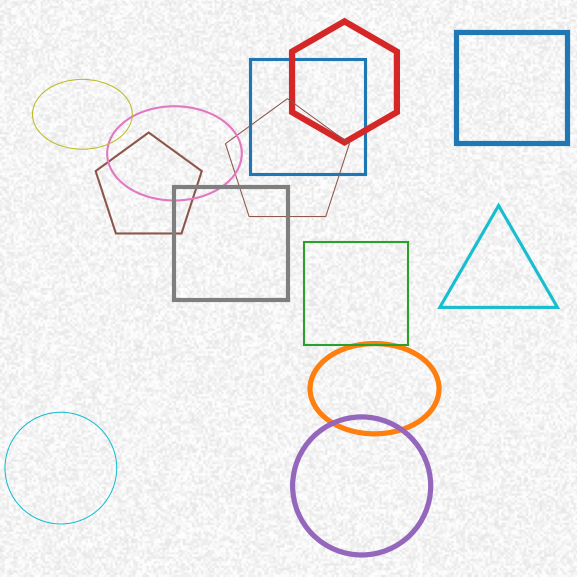[{"shape": "square", "thickness": 1.5, "radius": 0.5, "center": [0.533, 0.797]}, {"shape": "square", "thickness": 2.5, "radius": 0.48, "center": [0.886, 0.847]}, {"shape": "oval", "thickness": 2.5, "radius": 0.56, "center": [0.649, 0.326]}, {"shape": "square", "thickness": 1, "radius": 0.45, "center": [0.616, 0.491]}, {"shape": "hexagon", "thickness": 3, "radius": 0.52, "center": [0.596, 0.857]}, {"shape": "circle", "thickness": 2.5, "radius": 0.6, "center": [0.626, 0.158]}, {"shape": "pentagon", "thickness": 1, "radius": 0.48, "center": [0.257, 0.673]}, {"shape": "pentagon", "thickness": 0.5, "radius": 0.56, "center": [0.498, 0.715]}, {"shape": "oval", "thickness": 1, "radius": 0.58, "center": [0.302, 0.734]}, {"shape": "square", "thickness": 2, "radius": 0.49, "center": [0.4, 0.577]}, {"shape": "oval", "thickness": 0.5, "radius": 0.43, "center": [0.143, 0.801]}, {"shape": "circle", "thickness": 0.5, "radius": 0.48, "center": [0.105, 0.189]}, {"shape": "triangle", "thickness": 1.5, "radius": 0.59, "center": [0.863, 0.526]}]